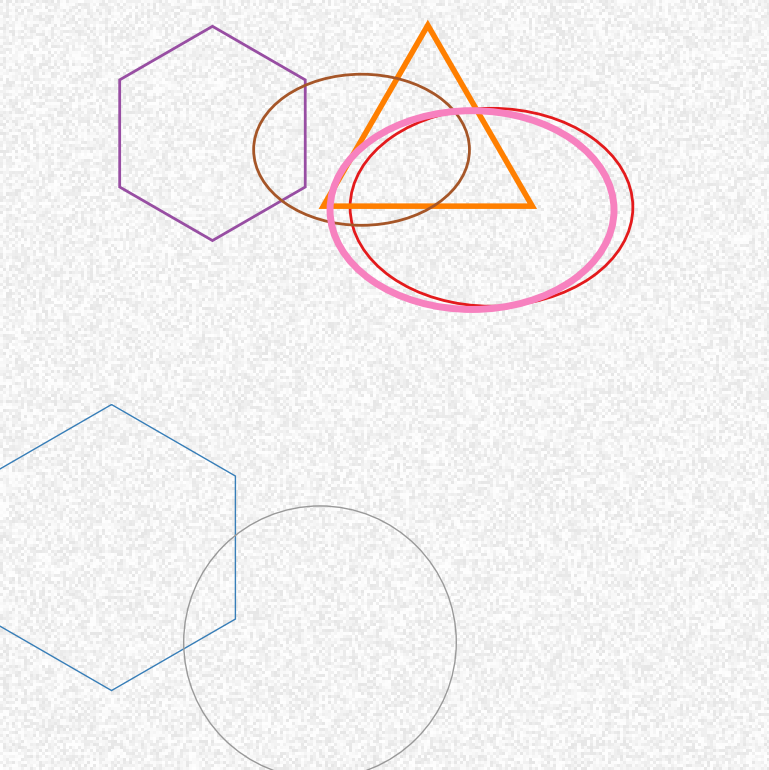[{"shape": "oval", "thickness": 1, "radius": 0.92, "center": [0.638, 0.731]}, {"shape": "hexagon", "thickness": 0.5, "radius": 0.93, "center": [0.145, 0.289]}, {"shape": "hexagon", "thickness": 1, "radius": 0.7, "center": [0.276, 0.827]}, {"shape": "triangle", "thickness": 2, "radius": 0.78, "center": [0.556, 0.811]}, {"shape": "oval", "thickness": 1, "radius": 0.7, "center": [0.47, 0.806]}, {"shape": "oval", "thickness": 2.5, "radius": 0.92, "center": [0.613, 0.727]}, {"shape": "circle", "thickness": 0.5, "radius": 0.89, "center": [0.416, 0.166]}]